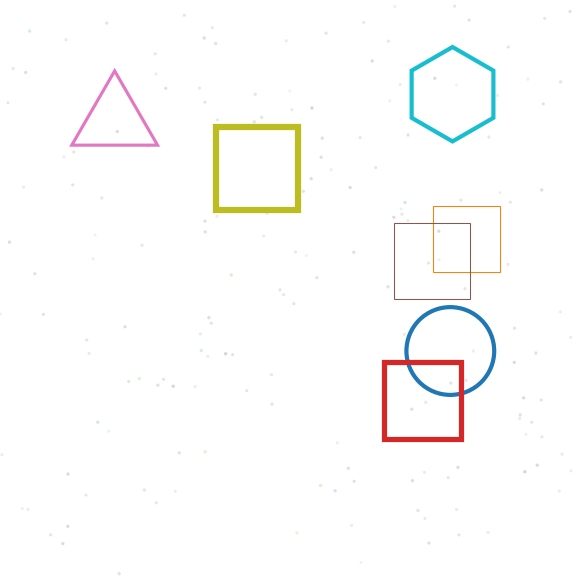[{"shape": "circle", "thickness": 2, "radius": 0.38, "center": [0.78, 0.391]}, {"shape": "square", "thickness": 0.5, "radius": 0.29, "center": [0.808, 0.586]}, {"shape": "square", "thickness": 2.5, "radius": 0.34, "center": [0.732, 0.306]}, {"shape": "square", "thickness": 0.5, "radius": 0.33, "center": [0.748, 0.547]}, {"shape": "triangle", "thickness": 1.5, "radius": 0.43, "center": [0.199, 0.791]}, {"shape": "square", "thickness": 3, "radius": 0.36, "center": [0.445, 0.707]}, {"shape": "hexagon", "thickness": 2, "radius": 0.41, "center": [0.784, 0.836]}]